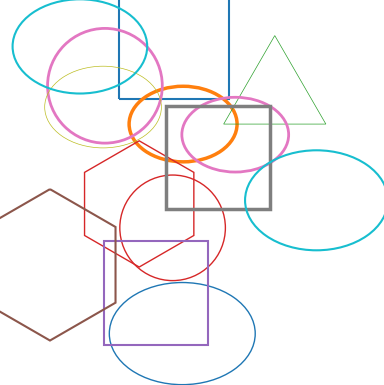[{"shape": "oval", "thickness": 1, "radius": 0.95, "center": [0.473, 0.134]}, {"shape": "square", "thickness": 1.5, "radius": 0.71, "center": [0.452, 0.887]}, {"shape": "oval", "thickness": 2.5, "radius": 0.7, "center": [0.476, 0.678]}, {"shape": "triangle", "thickness": 0.5, "radius": 0.77, "center": [0.714, 0.754]}, {"shape": "hexagon", "thickness": 1, "radius": 0.82, "center": [0.362, 0.47]}, {"shape": "circle", "thickness": 1, "radius": 0.69, "center": [0.448, 0.408]}, {"shape": "square", "thickness": 1.5, "radius": 0.67, "center": [0.405, 0.239]}, {"shape": "hexagon", "thickness": 1.5, "radius": 0.98, "center": [0.13, 0.312]}, {"shape": "oval", "thickness": 2, "radius": 0.69, "center": [0.611, 0.65]}, {"shape": "circle", "thickness": 2, "radius": 0.74, "center": [0.273, 0.777]}, {"shape": "square", "thickness": 2.5, "radius": 0.67, "center": [0.566, 0.59]}, {"shape": "oval", "thickness": 0.5, "radius": 0.76, "center": [0.268, 0.722]}, {"shape": "oval", "thickness": 1.5, "radius": 0.93, "center": [0.822, 0.48]}, {"shape": "oval", "thickness": 1.5, "radius": 0.87, "center": [0.208, 0.879]}]